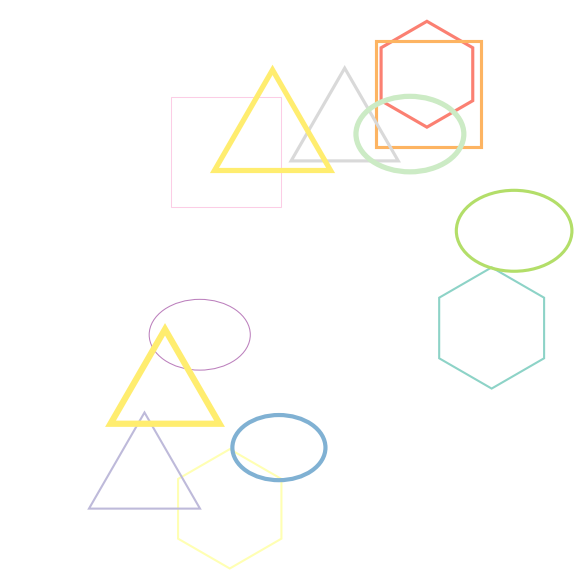[{"shape": "hexagon", "thickness": 1, "radius": 0.52, "center": [0.851, 0.431]}, {"shape": "hexagon", "thickness": 1, "radius": 0.52, "center": [0.398, 0.118]}, {"shape": "triangle", "thickness": 1, "radius": 0.55, "center": [0.25, 0.174]}, {"shape": "hexagon", "thickness": 1.5, "radius": 0.46, "center": [0.739, 0.871]}, {"shape": "oval", "thickness": 2, "radius": 0.4, "center": [0.483, 0.224]}, {"shape": "square", "thickness": 1.5, "radius": 0.46, "center": [0.743, 0.836]}, {"shape": "oval", "thickness": 1.5, "radius": 0.5, "center": [0.89, 0.6]}, {"shape": "square", "thickness": 0.5, "radius": 0.47, "center": [0.392, 0.736]}, {"shape": "triangle", "thickness": 1.5, "radius": 0.54, "center": [0.597, 0.774]}, {"shape": "oval", "thickness": 0.5, "radius": 0.44, "center": [0.346, 0.42]}, {"shape": "oval", "thickness": 2.5, "radius": 0.47, "center": [0.71, 0.767]}, {"shape": "triangle", "thickness": 3, "radius": 0.54, "center": [0.286, 0.32]}, {"shape": "triangle", "thickness": 2.5, "radius": 0.58, "center": [0.472, 0.762]}]